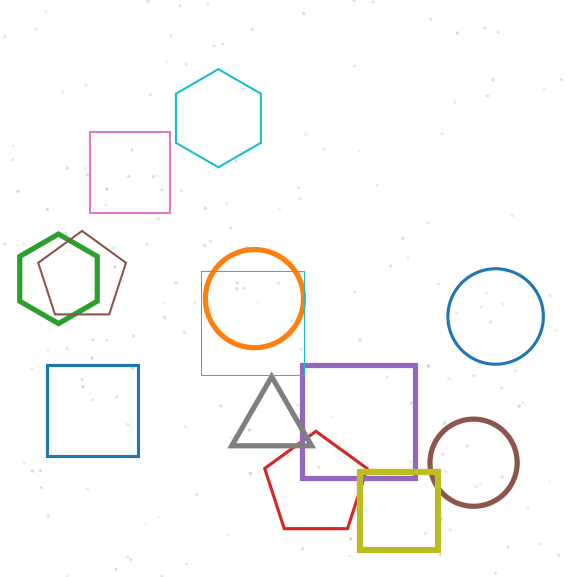[{"shape": "square", "thickness": 1.5, "radius": 0.39, "center": [0.16, 0.289]}, {"shape": "circle", "thickness": 1.5, "radius": 0.41, "center": [0.858, 0.451]}, {"shape": "circle", "thickness": 2.5, "radius": 0.42, "center": [0.441, 0.482]}, {"shape": "hexagon", "thickness": 2.5, "radius": 0.39, "center": [0.101, 0.516]}, {"shape": "pentagon", "thickness": 1.5, "radius": 0.47, "center": [0.547, 0.159]}, {"shape": "square", "thickness": 2.5, "radius": 0.49, "center": [0.621, 0.269]}, {"shape": "pentagon", "thickness": 1, "radius": 0.4, "center": [0.142, 0.519]}, {"shape": "circle", "thickness": 2.5, "radius": 0.38, "center": [0.82, 0.198]}, {"shape": "square", "thickness": 1, "radius": 0.35, "center": [0.225, 0.7]}, {"shape": "triangle", "thickness": 2.5, "radius": 0.4, "center": [0.47, 0.267]}, {"shape": "square", "thickness": 3, "radius": 0.34, "center": [0.691, 0.113]}, {"shape": "hexagon", "thickness": 1, "radius": 0.42, "center": [0.378, 0.794]}, {"shape": "square", "thickness": 0.5, "radius": 0.45, "center": [0.438, 0.44]}]